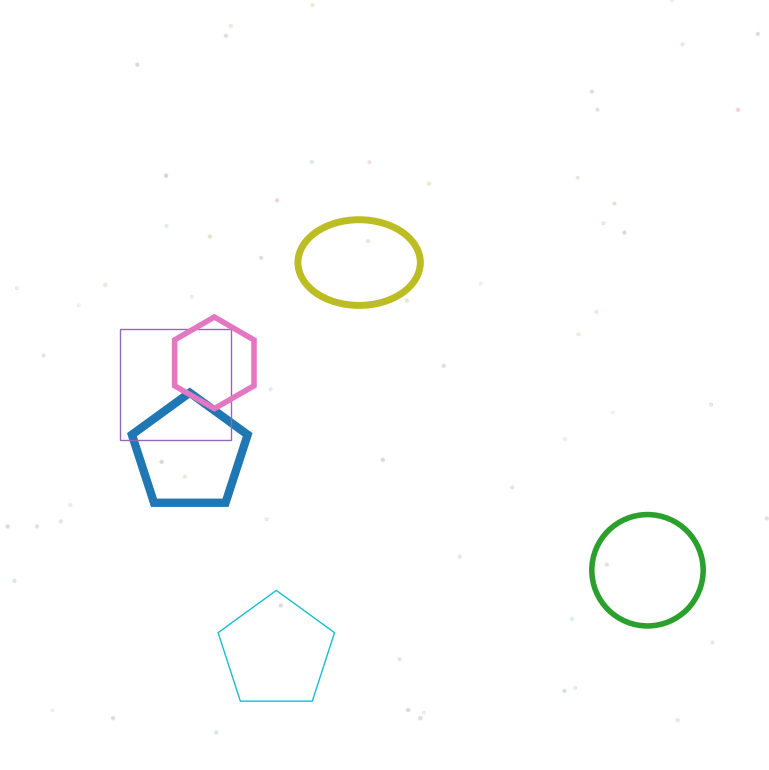[{"shape": "pentagon", "thickness": 3, "radius": 0.4, "center": [0.246, 0.411]}, {"shape": "circle", "thickness": 2, "radius": 0.36, "center": [0.841, 0.259]}, {"shape": "square", "thickness": 0.5, "radius": 0.36, "center": [0.228, 0.501]}, {"shape": "hexagon", "thickness": 2, "radius": 0.3, "center": [0.278, 0.529]}, {"shape": "oval", "thickness": 2.5, "radius": 0.4, "center": [0.466, 0.659]}, {"shape": "pentagon", "thickness": 0.5, "radius": 0.4, "center": [0.359, 0.154]}]